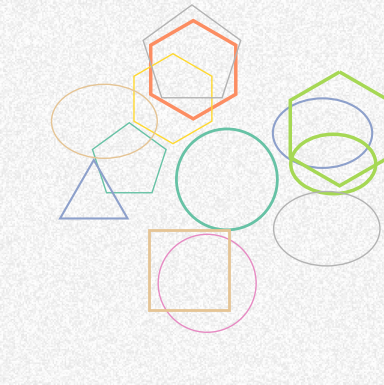[{"shape": "pentagon", "thickness": 1, "radius": 0.5, "center": [0.336, 0.581]}, {"shape": "circle", "thickness": 2, "radius": 0.66, "center": [0.589, 0.534]}, {"shape": "hexagon", "thickness": 2.5, "radius": 0.64, "center": [0.502, 0.819]}, {"shape": "oval", "thickness": 1.5, "radius": 0.65, "center": [0.838, 0.654]}, {"shape": "triangle", "thickness": 1.5, "radius": 0.51, "center": [0.244, 0.483]}, {"shape": "circle", "thickness": 1, "radius": 0.64, "center": [0.538, 0.264]}, {"shape": "oval", "thickness": 2.5, "radius": 0.55, "center": [0.866, 0.574]}, {"shape": "hexagon", "thickness": 2.5, "radius": 0.74, "center": [0.882, 0.665]}, {"shape": "hexagon", "thickness": 1, "radius": 0.58, "center": [0.449, 0.744]}, {"shape": "oval", "thickness": 1, "radius": 0.69, "center": [0.271, 0.685]}, {"shape": "square", "thickness": 2, "radius": 0.52, "center": [0.49, 0.298]}, {"shape": "oval", "thickness": 1, "radius": 0.69, "center": [0.849, 0.406]}, {"shape": "pentagon", "thickness": 1, "radius": 0.67, "center": [0.499, 0.854]}]